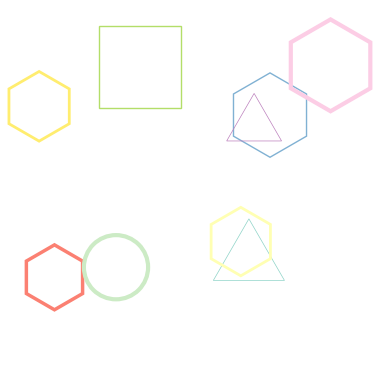[{"shape": "triangle", "thickness": 0.5, "radius": 0.53, "center": [0.646, 0.325]}, {"shape": "hexagon", "thickness": 2, "radius": 0.44, "center": [0.625, 0.373]}, {"shape": "hexagon", "thickness": 2.5, "radius": 0.42, "center": [0.142, 0.28]}, {"shape": "hexagon", "thickness": 1, "radius": 0.55, "center": [0.701, 0.701]}, {"shape": "square", "thickness": 1, "radius": 0.53, "center": [0.363, 0.825]}, {"shape": "hexagon", "thickness": 3, "radius": 0.6, "center": [0.859, 0.83]}, {"shape": "triangle", "thickness": 0.5, "radius": 0.41, "center": [0.66, 0.675]}, {"shape": "circle", "thickness": 3, "radius": 0.42, "center": [0.301, 0.306]}, {"shape": "hexagon", "thickness": 2, "radius": 0.45, "center": [0.102, 0.724]}]